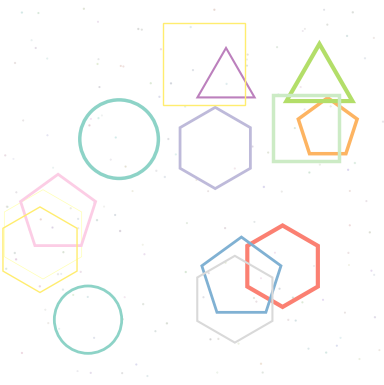[{"shape": "circle", "thickness": 2, "radius": 0.44, "center": [0.229, 0.17]}, {"shape": "circle", "thickness": 2.5, "radius": 0.51, "center": [0.309, 0.639]}, {"shape": "hexagon", "thickness": 0.5, "radius": 0.58, "center": [0.112, 0.391]}, {"shape": "hexagon", "thickness": 2, "radius": 0.53, "center": [0.559, 0.616]}, {"shape": "hexagon", "thickness": 3, "radius": 0.53, "center": [0.734, 0.309]}, {"shape": "pentagon", "thickness": 2, "radius": 0.54, "center": [0.627, 0.276]}, {"shape": "pentagon", "thickness": 2.5, "radius": 0.4, "center": [0.851, 0.666]}, {"shape": "triangle", "thickness": 3, "radius": 0.49, "center": [0.83, 0.787]}, {"shape": "pentagon", "thickness": 2, "radius": 0.51, "center": [0.151, 0.445]}, {"shape": "hexagon", "thickness": 1.5, "radius": 0.56, "center": [0.61, 0.223]}, {"shape": "triangle", "thickness": 1.5, "radius": 0.43, "center": [0.587, 0.79]}, {"shape": "square", "thickness": 2.5, "radius": 0.43, "center": [0.795, 0.668]}, {"shape": "hexagon", "thickness": 1, "radius": 0.56, "center": [0.104, 0.351]}, {"shape": "square", "thickness": 1, "radius": 0.53, "center": [0.531, 0.834]}]